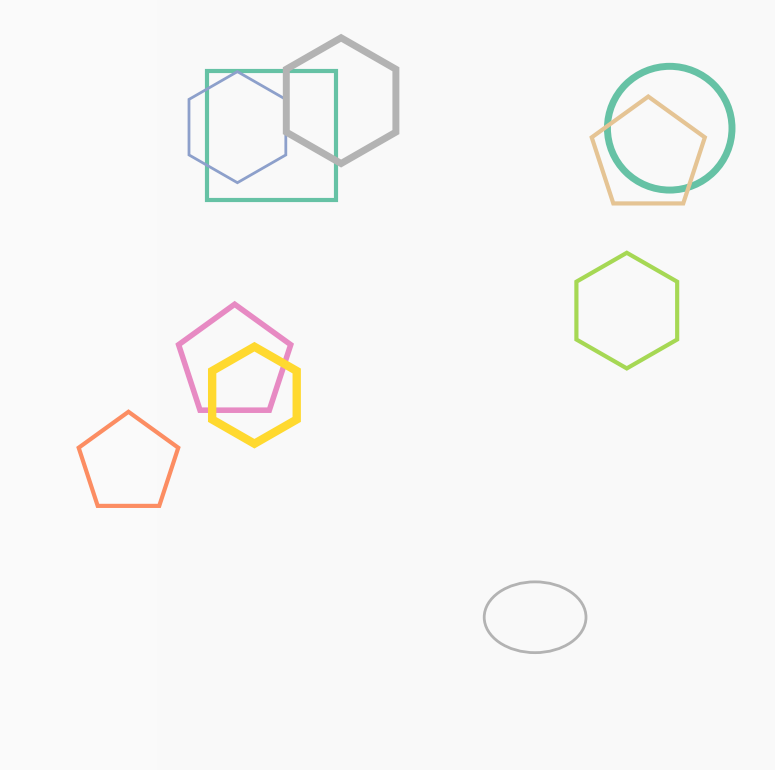[{"shape": "square", "thickness": 1.5, "radius": 0.42, "center": [0.35, 0.824]}, {"shape": "circle", "thickness": 2.5, "radius": 0.4, "center": [0.864, 0.834]}, {"shape": "pentagon", "thickness": 1.5, "radius": 0.34, "center": [0.166, 0.398]}, {"shape": "hexagon", "thickness": 1, "radius": 0.36, "center": [0.306, 0.835]}, {"shape": "pentagon", "thickness": 2, "radius": 0.38, "center": [0.303, 0.529]}, {"shape": "hexagon", "thickness": 1.5, "radius": 0.38, "center": [0.809, 0.597]}, {"shape": "hexagon", "thickness": 3, "radius": 0.31, "center": [0.328, 0.487]}, {"shape": "pentagon", "thickness": 1.5, "radius": 0.38, "center": [0.836, 0.798]}, {"shape": "hexagon", "thickness": 2.5, "radius": 0.41, "center": [0.44, 0.869]}, {"shape": "oval", "thickness": 1, "radius": 0.33, "center": [0.69, 0.198]}]